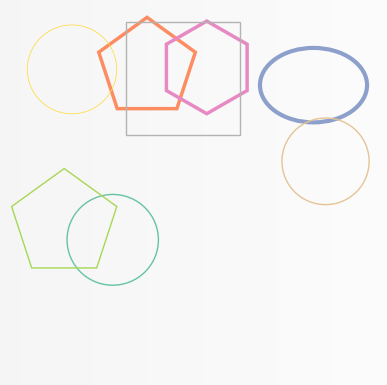[{"shape": "circle", "thickness": 1, "radius": 0.59, "center": [0.291, 0.377]}, {"shape": "pentagon", "thickness": 2.5, "radius": 0.66, "center": [0.379, 0.824]}, {"shape": "oval", "thickness": 3, "radius": 0.69, "center": [0.809, 0.779]}, {"shape": "hexagon", "thickness": 2.5, "radius": 0.6, "center": [0.534, 0.825]}, {"shape": "pentagon", "thickness": 1, "radius": 0.71, "center": [0.166, 0.419]}, {"shape": "circle", "thickness": 0.5, "radius": 0.58, "center": [0.186, 0.82]}, {"shape": "circle", "thickness": 1, "radius": 0.56, "center": [0.84, 0.581]}, {"shape": "square", "thickness": 1, "radius": 0.74, "center": [0.472, 0.796]}]